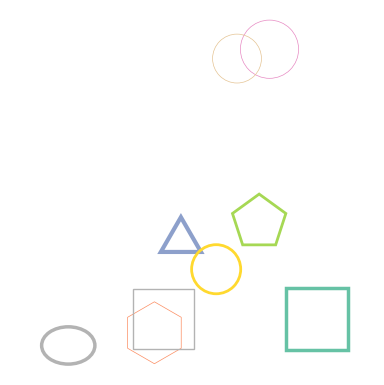[{"shape": "square", "thickness": 2.5, "radius": 0.4, "center": [0.824, 0.171]}, {"shape": "hexagon", "thickness": 0.5, "radius": 0.4, "center": [0.401, 0.136]}, {"shape": "triangle", "thickness": 3, "radius": 0.3, "center": [0.47, 0.376]}, {"shape": "circle", "thickness": 0.5, "radius": 0.38, "center": [0.7, 0.872]}, {"shape": "pentagon", "thickness": 2, "radius": 0.36, "center": [0.673, 0.423]}, {"shape": "circle", "thickness": 2, "radius": 0.32, "center": [0.561, 0.301]}, {"shape": "circle", "thickness": 0.5, "radius": 0.32, "center": [0.616, 0.848]}, {"shape": "square", "thickness": 1, "radius": 0.39, "center": [0.424, 0.171]}, {"shape": "oval", "thickness": 2.5, "radius": 0.35, "center": [0.177, 0.103]}]